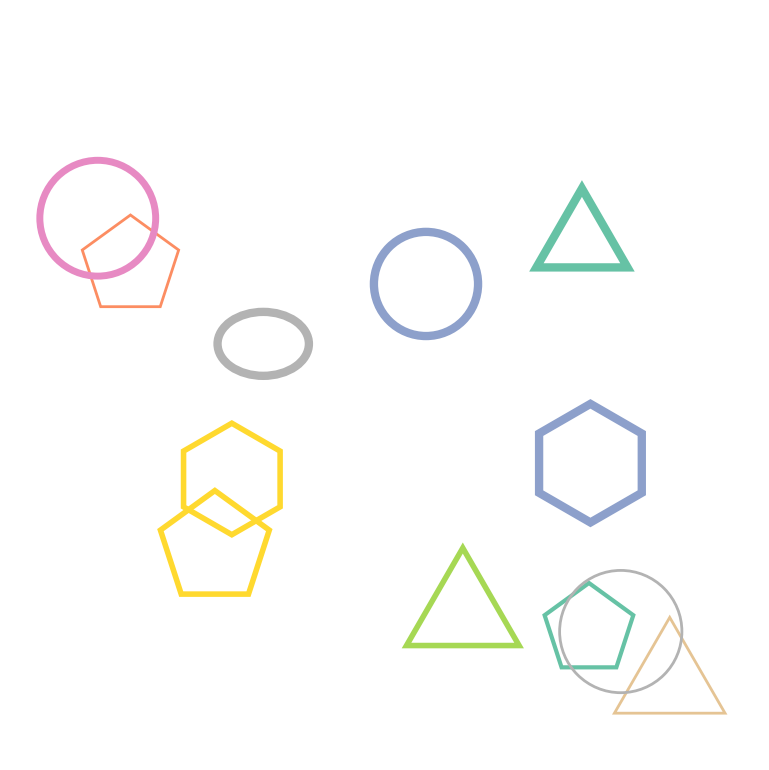[{"shape": "pentagon", "thickness": 1.5, "radius": 0.3, "center": [0.765, 0.182]}, {"shape": "triangle", "thickness": 3, "radius": 0.34, "center": [0.756, 0.687]}, {"shape": "pentagon", "thickness": 1, "radius": 0.33, "center": [0.169, 0.655]}, {"shape": "circle", "thickness": 3, "radius": 0.34, "center": [0.553, 0.631]}, {"shape": "hexagon", "thickness": 3, "radius": 0.39, "center": [0.767, 0.398]}, {"shape": "circle", "thickness": 2.5, "radius": 0.38, "center": [0.127, 0.717]}, {"shape": "triangle", "thickness": 2, "radius": 0.42, "center": [0.601, 0.204]}, {"shape": "pentagon", "thickness": 2, "radius": 0.37, "center": [0.279, 0.289]}, {"shape": "hexagon", "thickness": 2, "radius": 0.36, "center": [0.301, 0.378]}, {"shape": "triangle", "thickness": 1, "radius": 0.41, "center": [0.87, 0.115]}, {"shape": "circle", "thickness": 1, "radius": 0.4, "center": [0.806, 0.18]}, {"shape": "oval", "thickness": 3, "radius": 0.3, "center": [0.342, 0.553]}]